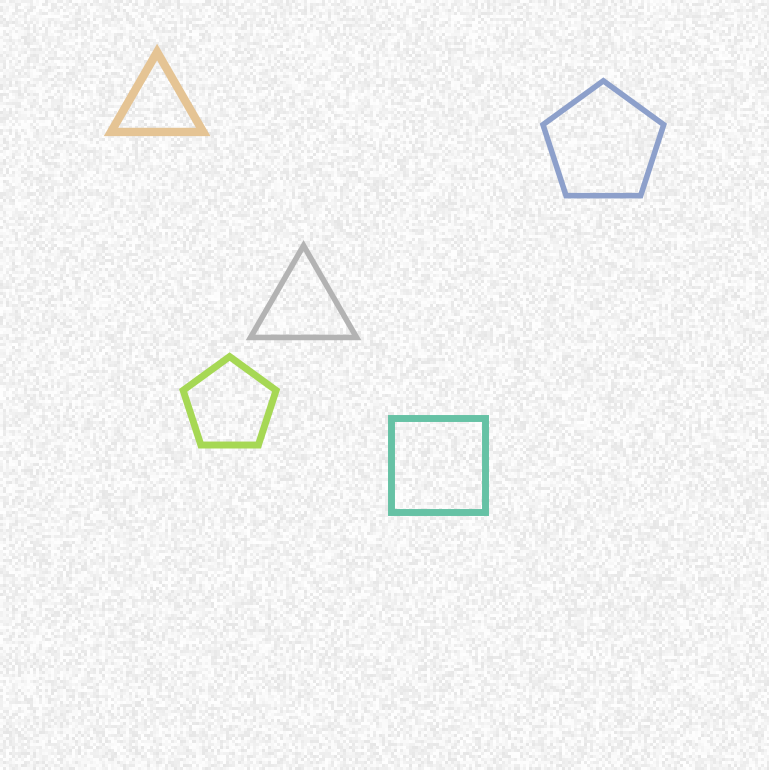[{"shape": "square", "thickness": 2.5, "radius": 0.31, "center": [0.569, 0.396]}, {"shape": "pentagon", "thickness": 2, "radius": 0.41, "center": [0.784, 0.813]}, {"shape": "pentagon", "thickness": 2.5, "radius": 0.32, "center": [0.298, 0.473]}, {"shape": "triangle", "thickness": 3, "radius": 0.35, "center": [0.204, 0.863]}, {"shape": "triangle", "thickness": 2, "radius": 0.4, "center": [0.394, 0.602]}]